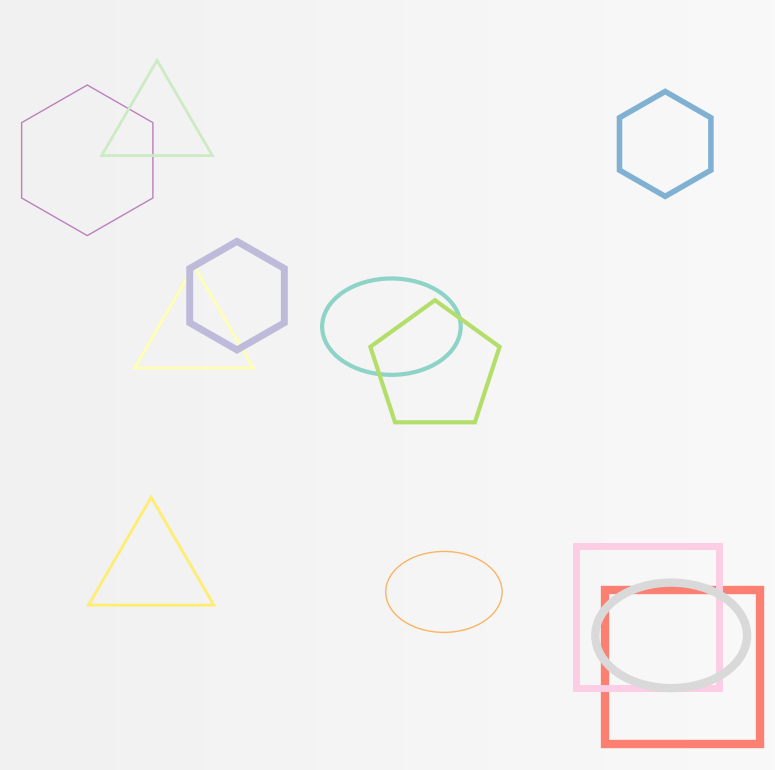[{"shape": "oval", "thickness": 1.5, "radius": 0.45, "center": [0.505, 0.576]}, {"shape": "triangle", "thickness": 1, "radius": 0.44, "center": [0.25, 0.566]}, {"shape": "hexagon", "thickness": 2.5, "radius": 0.35, "center": [0.306, 0.616]}, {"shape": "square", "thickness": 3, "radius": 0.5, "center": [0.881, 0.134]}, {"shape": "hexagon", "thickness": 2, "radius": 0.34, "center": [0.858, 0.813]}, {"shape": "oval", "thickness": 0.5, "radius": 0.38, "center": [0.573, 0.231]}, {"shape": "pentagon", "thickness": 1.5, "radius": 0.44, "center": [0.561, 0.522]}, {"shape": "square", "thickness": 2.5, "radius": 0.46, "center": [0.836, 0.198]}, {"shape": "oval", "thickness": 3, "radius": 0.49, "center": [0.866, 0.175]}, {"shape": "hexagon", "thickness": 0.5, "radius": 0.49, "center": [0.113, 0.792]}, {"shape": "triangle", "thickness": 1, "radius": 0.41, "center": [0.203, 0.839]}, {"shape": "triangle", "thickness": 1, "radius": 0.47, "center": [0.195, 0.261]}]